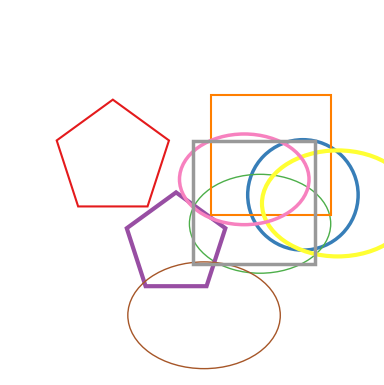[{"shape": "pentagon", "thickness": 1.5, "radius": 0.77, "center": [0.293, 0.588]}, {"shape": "circle", "thickness": 2.5, "radius": 0.72, "center": [0.787, 0.494]}, {"shape": "oval", "thickness": 1, "radius": 0.92, "center": [0.676, 0.419]}, {"shape": "pentagon", "thickness": 3, "radius": 0.67, "center": [0.457, 0.366]}, {"shape": "square", "thickness": 1.5, "radius": 0.78, "center": [0.704, 0.597]}, {"shape": "oval", "thickness": 3, "radius": 0.98, "center": [0.877, 0.472]}, {"shape": "oval", "thickness": 1, "radius": 0.99, "center": [0.53, 0.181]}, {"shape": "oval", "thickness": 2.5, "radius": 0.84, "center": [0.634, 0.534]}, {"shape": "square", "thickness": 2.5, "radius": 0.8, "center": [0.66, 0.475]}]